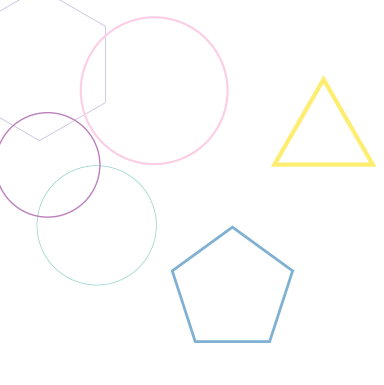[{"shape": "circle", "thickness": 0.5, "radius": 0.78, "center": [0.251, 0.415]}, {"shape": "hexagon", "thickness": 0.5, "radius": 0.99, "center": [0.103, 0.833]}, {"shape": "pentagon", "thickness": 2, "radius": 0.82, "center": [0.604, 0.246]}, {"shape": "circle", "thickness": 1.5, "radius": 0.95, "center": [0.4, 0.764]}, {"shape": "circle", "thickness": 1, "radius": 0.68, "center": [0.124, 0.572]}, {"shape": "triangle", "thickness": 3, "radius": 0.74, "center": [0.84, 0.646]}]